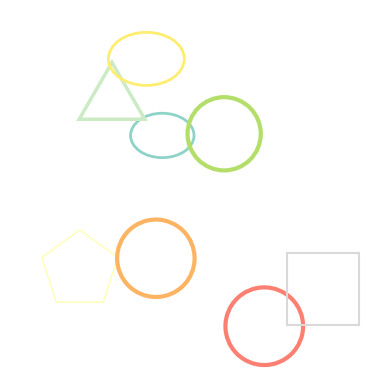[{"shape": "oval", "thickness": 2, "radius": 0.41, "center": [0.422, 0.648]}, {"shape": "pentagon", "thickness": 1, "radius": 0.52, "center": [0.207, 0.299]}, {"shape": "circle", "thickness": 3, "radius": 0.5, "center": [0.686, 0.153]}, {"shape": "circle", "thickness": 3, "radius": 0.5, "center": [0.405, 0.329]}, {"shape": "circle", "thickness": 3, "radius": 0.48, "center": [0.582, 0.652]}, {"shape": "square", "thickness": 1.5, "radius": 0.47, "center": [0.84, 0.248]}, {"shape": "triangle", "thickness": 2.5, "radius": 0.49, "center": [0.291, 0.739]}, {"shape": "oval", "thickness": 2, "radius": 0.49, "center": [0.38, 0.847]}]